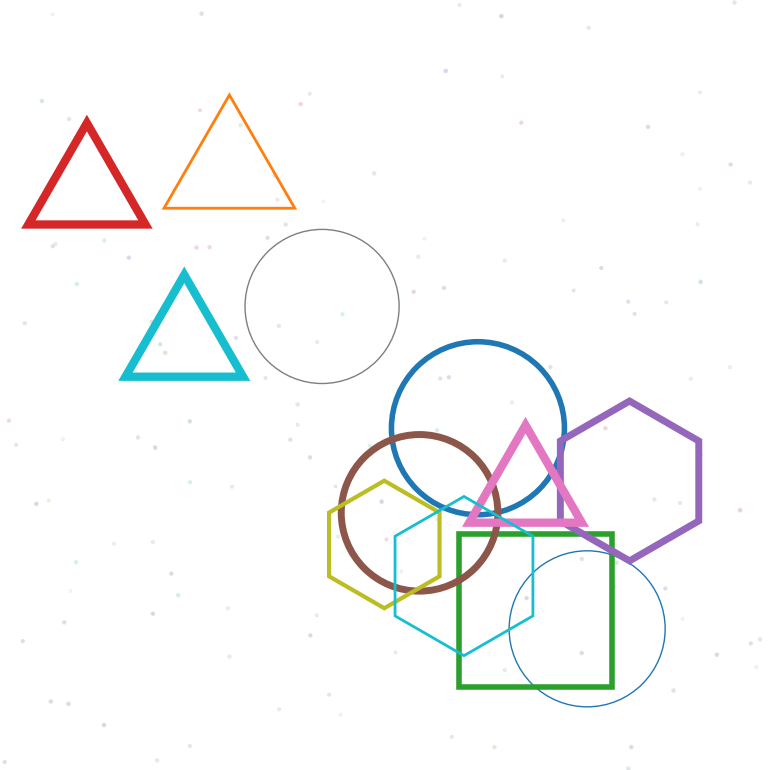[{"shape": "circle", "thickness": 0.5, "radius": 0.51, "center": [0.763, 0.183]}, {"shape": "circle", "thickness": 2, "radius": 0.56, "center": [0.621, 0.444]}, {"shape": "triangle", "thickness": 1, "radius": 0.49, "center": [0.298, 0.779]}, {"shape": "square", "thickness": 2, "radius": 0.5, "center": [0.696, 0.207]}, {"shape": "triangle", "thickness": 3, "radius": 0.44, "center": [0.113, 0.752]}, {"shape": "hexagon", "thickness": 2.5, "radius": 0.52, "center": [0.818, 0.375]}, {"shape": "circle", "thickness": 2.5, "radius": 0.51, "center": [0.545, 0.334]}, {"shape": "triangle", "thickness": 3, "radius": 0.42, "center": [0.682, 0.363]}, {"shape": "circle", "thickness": 0.5, "radius": 0.5, "center": [0.418, 0.602]}, {"shape": "hexagon", "thickness": 1.5, "radius": 0.41, "center": [0.499, 0.293]}, {"shape": "triangle", "thickness": 3, "radius": 0.44, "center": [0.239, 0.555]}, {"shape": "hexagon", "thickness": 1, "radius": 0.52, "center": [0.603, 0.252]}]